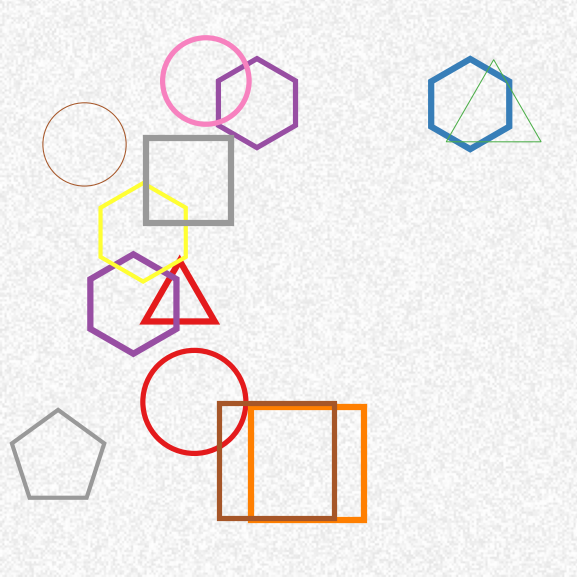[{"shape": "triangle", "thickness": 3, "radius": 0.35, "center": [0.311, 0.477]}, {"shape": "circle", "thickness": 2.5, "radius": 0.45, "center": [0.337, 0.303]}, {"shape": "hexagon", "thickness": 3, "radius": 0.39, "center": [0.814, 0.819]}, {"shape": "triangle", "thickness": 0.5, "radius": 0.47, "center": [0.855, 0.801]}, {"shape": "hexagon", "thickness": 2.5, "radius": 0.39, "center": [0.445, 0.821]}, {"shape": "hexagon", "thickness": 3, "radius": 0.43, "center": [0.231, 0.473]}, {"shape": "square", "thickness": 3, "radius": 0.49, "center": [0.532, 0.196]}, {"shape": "hexagon", "thickness": 2, "radius": 0.43, "center": [0.248, 0.597]}, {"shape": "circle", "thickness": 0.5, "radius": 0.36, "center": [0.146, 0.749]}, {"shape": "square", "thickness": 2.5, "radius": 0.5, "center": [0.479, 0.202]}, {"shape": "circle", "thickness": 2.5, "radius": 0.37, "center": [0.356, 0.859]}, {"shape": "pentagon", "thickness": 2, "radius": 0.42, "center": [0.101, 0.205]}, {"shape": "square", "thickness": 3, "radius": 0.37, "center": [0.327, 0.687]}]